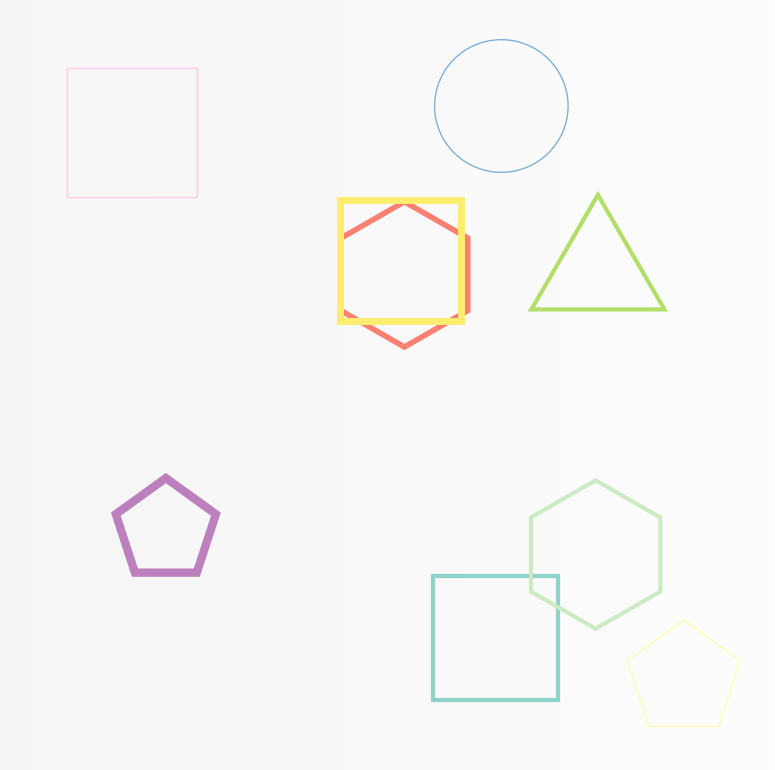[{"shape": "square", "thickness": 1.5, "radius": 0.4, "center": [0.64, 0.171]}, {"shape": "pentagon", "thickness": 0.5, "radius": 0.38, "center": [0.882, 0.118]}, {"shape": "hexagon", "thickness": 2, "radius": 0.47, "center": [0.522, 0.644]}, {"shape": "circle", "thickness": 0.5, "radius": 0.43, "center": [0.647, 0.862]}, {"shape": "triangle", "thickness": 1.5, "radius": 0.5, "center": [0.772, 0.648]}, {"shape": "square", "thickness": 0.5, "radius": 0.42, "center": [0.17, 0.828]}, {"shape": "pentagon", "thickness": 3, "radius": 0.34, "center": [0.214, 0.311]}, {"shape": "hexagon", "thickness": 1.5, "radius": 0.48, "center": [0.769, 0.28]}, {"shape": "square", "thickness": 2.5, "radius": 0.39, "center": [0.517, 0.662]}]